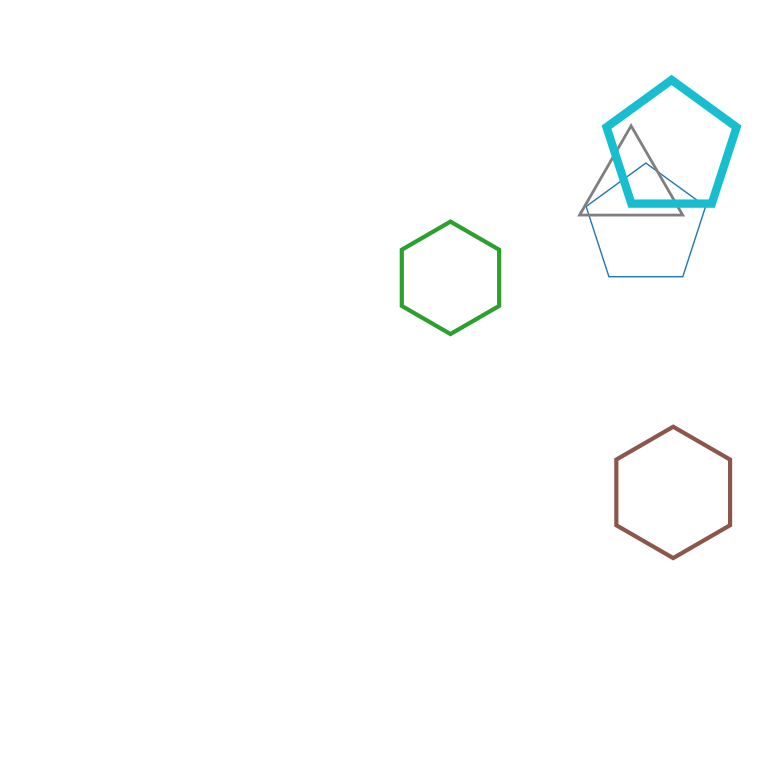[{"shape": "pentagon", "thickness": 0.5, "radius": 0.41, "center": [0.839, 0.707]}, {"shape": "hexagon", "thickness": 1.5, "radius": 0.36, "center": [0.585, 0.639]}, {"shape": "hexagon", "thickness": 1.5, "radius": 0.43, "center": [0.874, 0.361]}, {"shape": "triangle", "thickness": 1, "radius": 0.39, "center": [0.82, 0.759]}, {"shape": "pentagon", "thickness": 3, "radius": 0.44, "center": [0.872, 0.807]}]